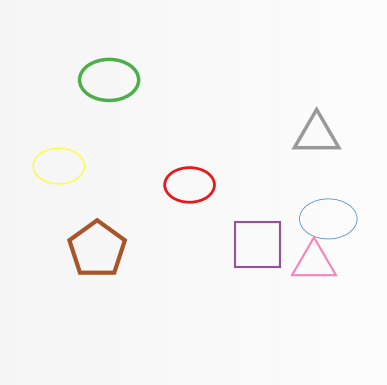[{"shape": "oval", "thickness": 2, "radius": 0.32, "center": [0.489, 0.52]}, {"shape": "oval", "thickness": 0.5, "radius": 0.37, "center": [0.847, 0.431]}, {"shape": "oval", "thickness": 2.5, "radius": 0.38, "center": [0.282, 0.792]}, {"shape": "square", "thickness": 1.5, "radius": 0.29, "center": [0.665, 0.365]}, {"shape": "oval", "thickness": 1, "radius": 0.33, "center": [0.152, 0.569]}, {"shape": "pentagon", "thickness": 3, "radius": 0.38, "center": [0.251, 0.353]}, {"shape": "triangle", "thickness": 1.5, "radius": 0.33, "center": [0.81, 0.318]}, {"shape": "triangle", "thickness": 2.5, "radius": 0.33, "center": [0.817, 0.65]}]